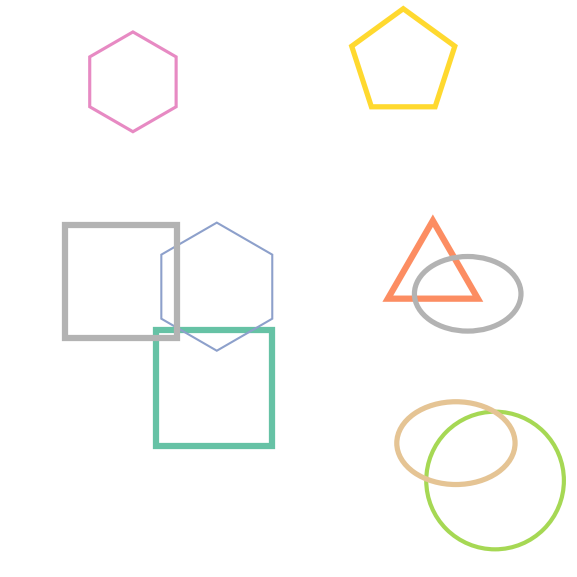[{"shape": "square", "thickness": 3, "radius": 0.5, "center": [0.37, 0.327]}, {"shape": "triangle", "thickness": 3, "radius": 0.45, "center": [0.75, 0.527]}, {"shape": "hexagon", "thickness": 1, "radius": 0.55, "center": [0.375, 0.503]}, {"shape": "hexagon", "thickness": 1.5, "radius": 0.43, "center": [0.23, 0.857]}, {"shape": "circle", "thickness": 2, "radius": 0.6, "center": [0.857, 0.167]}, {"shape": "pentagon", "thickness": 2.5, "radius": 0.47, "center": [0.698, 0.89]}, {"shape": "oval", "thickness": 2.5, "radius": 0.51, "center": [0.789, 0.232]}, {"shape": "square", "thickness": 3, "radius": 0.49, "center": [0.21, 0.511]}, {"shape": "oval", "thickness": 2.5, "radius": 0.46, "center": [0.81, 0.49]}]